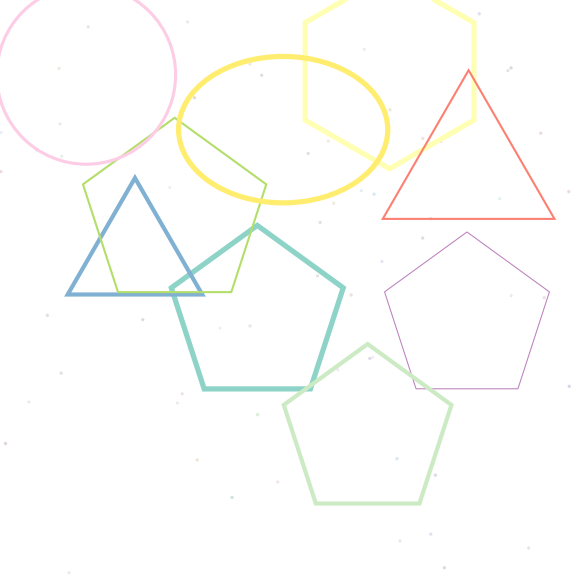[{"shape": "pentagon", "thickness": 2.5, "radius": 0.78, "center": [0.445, 0.452]}, {"shape": "hexagon", "thickness": 2.5, "radius": 0.84, "center": [0.675, 0.876]}, {"shape": "triangle", "thickness": 1, "radius": 0.86, "center": [0.811, 0.706]}, {"shape": "triangle", "thickness": 2, "radius": 0.67, "center": [0.234, 0.556]}, {"shape": "pentagon", "thickness": 1, "radius": 0.83, "center": [0.302, 0.628]}, {"shape": "circle", "thickness": 1.5, "radius": 0.77, "center": [0.149, 0.87]}, {"shape": "pentagon", "thickness": 0.5, "radius": 0.75, "center": [0.809, 0.447]}, {"shape": "pentagon", "thickness": 2, "radius": 0.76, "center": [0.637, 0.251]}, {"shape": "oval", "thickness": 2.5, "radius": 0.91, "center": [0.49, 0.775]}]